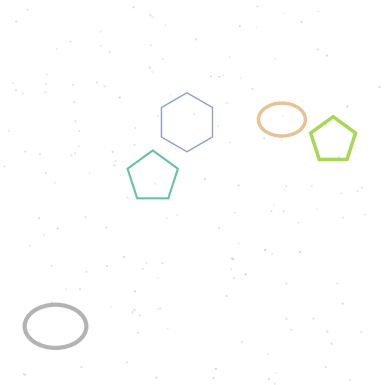[{"shape": "pentagon", "thickness": 1.5, "radius": 0.34, "center": [0.397, 0.541]}, {"shape": "hexagon", "thickness": 1, "radius": 0.38, "center": [0.486, 0.682]}, {"shape": "pentagon", "thickness": 2.5, "radius": 0.31, "center": [0.865, 0.635]}, {"shape": "oval", "thickness": 2.5, "radius": 0.3, "center": [0.732, 0.689]}, {"shape": "oval", "thickness": 3, "radius": 0.4, "center": [0.144, 0.152]}]